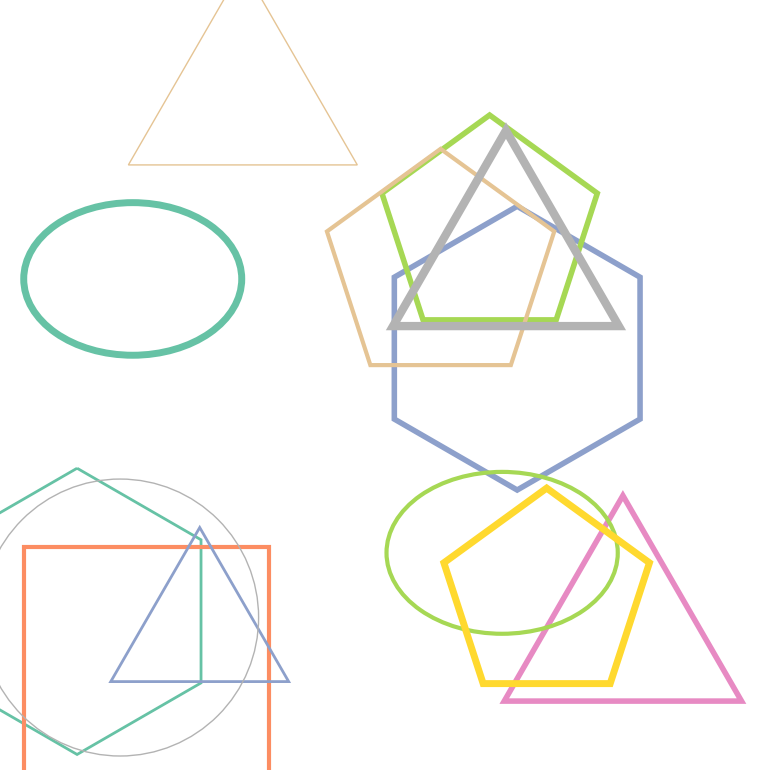[{"shape": "hexagon", "thickness": 1, "radius": 0.93, "center": [0.1, 0.206]}, {"shape": "oval", "thickness": 2.5, "radius": 0.71, "center": [0.172, 0.638]}, {"shape": "square", "thickness": 1.5, "radius": 0.8, "center": [0.19, 0.13]}, {"shape": "triangle", "thickness": 1, "radius": 0.67, "center": [0.259, 0.182]}, {"shape": "hexagon", "thickness": 2, "radius": 0.92, "center": [0.672, 0.548]}, {"shape": "triangle", "thickness": 2, "radius": 0.89, "center": [0.809, 0.178]}, {"shape": "pentagon", "thickness": 2, "radius": 0.74, "center": [0.636, 0.704]}, {"shape": "oval", "thickness": 1.5, "radius": 0.75, "center": [0.652, 0.282]}, {"shape": "pentagon", "thickness": 2.5, "radius": 0.7, "center": [0.71, 0.226]}, {"shape": "triangle", "thickness": 0.5, "radius": 0.86, "center": [0.315, 0.872]}, {"shape": "pentagon", "thickness": 1.5, "radius": 0.78, "center": [0.572, 0.651]}, {"shape": "circle", "thickness": 0.5, "radius": 0.9, "center": [0.156, 0.198]}, {"shape": "triangle", "thickness": 3, "radius": 0.85, "center": [0.657, 0.661]}]